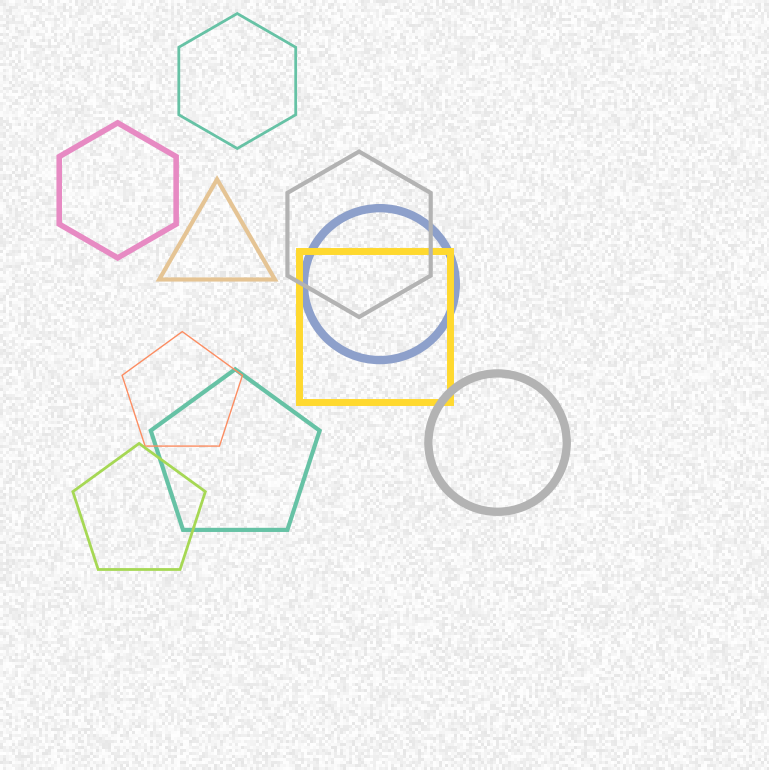[{"shape": "hexagon", "thickness": 1, "radius": 0.44, "center": [0.308, 0.895]}, {"shape": "pentagon", "thickness": 1.5, "radius": 0.58, "center": [0.305, 0.405]}, {"shape": "pentagon", "thickness": 0.5, "radius": 0.41, "center": [0.237, 0.487]}, {"shape": "circle", "thickness": 3, "radius": 0.49, "center": [0.493, 0.631]}, {"shape": "hexagon", "thickness": 2, "radius": 0.44, "center": [0.153, 0.753]}, {"shape": "pentagon", "thickness": 1, "radius": 0.45, "center": [0.181, 0.334]}, {"shape": "square", "thickness": 2.5, "radius": 0.49, "center": [0.486, 0.576]}, {"shape": "triangle", "thickness": 1.5, "radius": 0.43, "center": [0.282, 0.68]}, {"shape": "hexagon", "thickness": 1.5, "radius": 0.54, "center": [0.466, 0.696]}, {"shape": "circle", "thickness": 3, "radius": 0.45, "center": [0.646, 0.425]}]